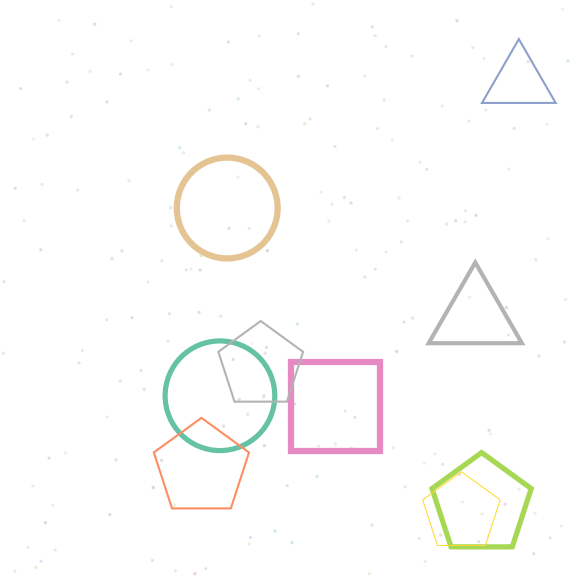[{"shape": "circle", "thickness": 2.5, "radius": 0.47, "center": [0.381, 0.314]}, {"shape": "pentagon", "thickness": 1, "radius": 0.43, "center": [0.349, 0.189]}, {"shape": "triangle", "thickness": 1, "radius": 0.37, "center": [0.898, 0.858]}, {"shape": "square", "thickness": 3, "radius": 0.38, "center": [0.582, 0.296]}, {"shape": "pentagon", "thickness": 2.5, "radius": 0.45, "center": [0.834, 0.125]}, {"shape": "pentagon", "thickness": 0.5, "radius": 0.35, "center": [0.799, 0.112]}, {"shape": "circle", "thickness": 3, "radius": 0.44, "center": [0.393, 0.639]}, {"shape": "pentagon", "thickness": 1, "radius": 0.39, "center": [0.451, 0.366]}, {"shape": "triangle", "thickness": 2, "radius": 0.47, "center": [0.823, 0.451]}]